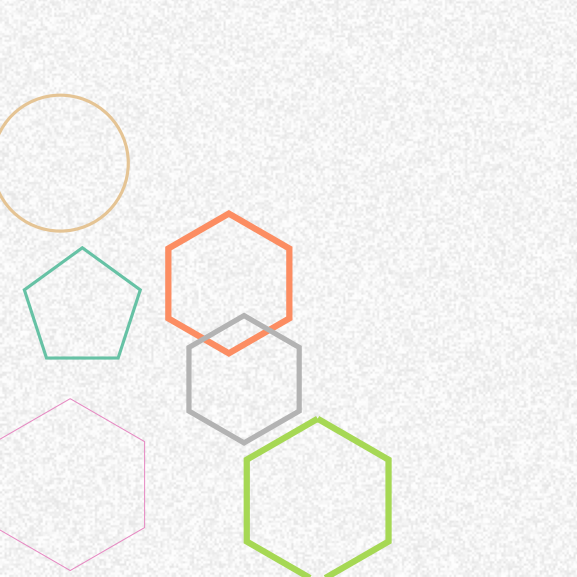[{"shape": "pentagon", "thickness": 1.5, "radius": 0.53, "center": [0.143, 0.465]}, {"shape": "hexagon", "thickness": 3, "radius": 0.6, "center": [0.396, 0.508]}, {"shape": "hexagon", "thickness": 0.5, "radius": 0.74, "center": [0.122, 0.16]}, {"shape": "hexagon", "thickness": 3, "radius": 0.71, "center": [0.55, 0.132]}, {"shape": "circle", "thickness": 1.5, "radius": 0.59, "center": [0.104, 0.717]}, {"shape": "hexagon", "thickness": 2.5, "radius": 0.55, "center": [0.423, 0.342]}]